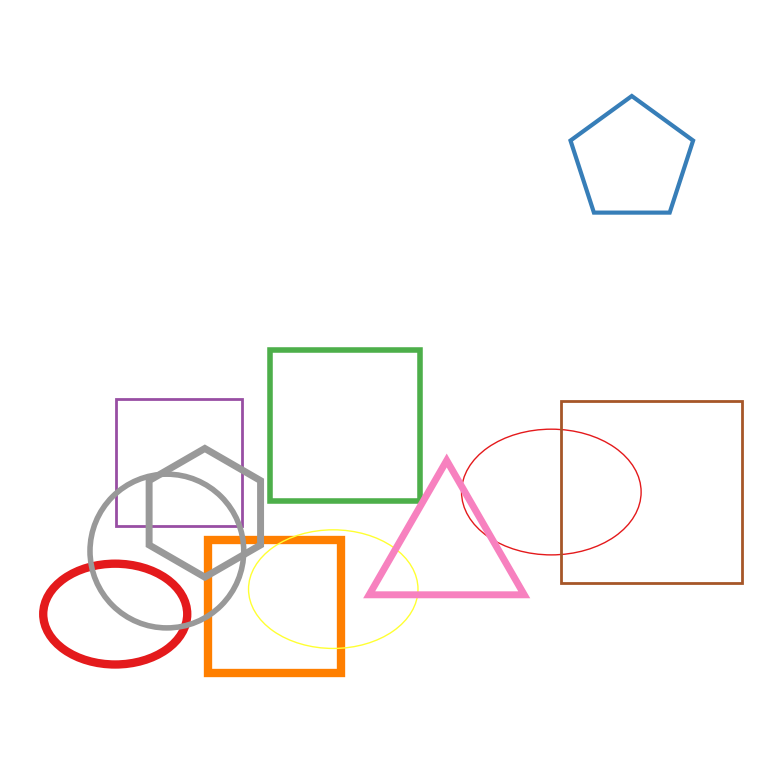[{"shape": "oval", "thickness": 0.5, "radius": 0.58, "center": [0.716, 0.361]}, {"shape": "oval", "thickness": 3, "radius": 0.47, "center": [0.15, 0.202]}, {"shape": "pentagon", "thickness": 1.5, "radius": 0.42, "center": [0.821, 0.792]}, {"shape": "square", "thickness": 2, "radius": 0.49, "center": [0.448, 0.447]}, {"shape": "square", "thickness": 1, "radius": 0.41, "center": [0.233, 0.399]}, {"shape": "square", "thickness": 3, "radius": 0.43, "center": [0.357, 0.213]}, {"shape": "oval", "thickness": 0.5, "radius": 0.55, "center": [0.433, 0.235]}, {"shape": "square", "thickness": 1, "radius": 0.59, "center": [0.846, 0.361]}, {"shape": "triangle", "thickness": 2.5, "radius": 0.58, "center": [0.58, 0.286]}, {"shape": "hexagon", "thickness": 2.5, "radius": 0.42, "center": [0.266, 0.334]}, {"shape": "circle", "thickness": 2, "radius": 0.5, "center": [0.217, 0.284]}]